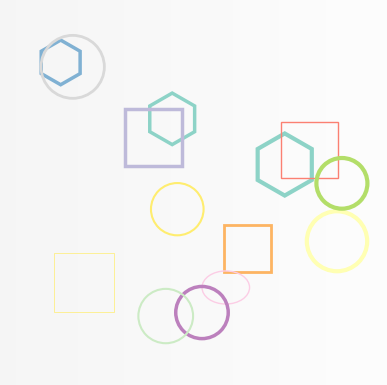[{"shape": "hexagon", "thickness": 2.5, "radius": 0.33, "center": [0.444, 0.691]}, {"shape": "hexagon", "thickness": 3, "radius": 0.4, "center": [0.735, 0.573]}, {"shape": "circle", "thickness": 3, "radius": 0.39, "center": [0.87, 0.373]}, {"shape": "square", "thickness": 2.5, "radius": 0.37, "center": [0.396, 0.644]}, {"shape": "square", "thickness": 1, "radius": 0.36, "center": [0.799, 0.61]}, {"shape": "hexagon", "thickness": 2.5, "radius": 0.29, "center": [0.157, 0.838]}, {"shape": "square", "thickness": 2, "radius": 0.3, "center": [0.639, 0.355]}, {"shape": "circle", "thickness": 3, "radius": 0.33, "center": [0.882, 0.524]}, {"shape": "oval", "thickness": 1, "radius": 0.31, "center": [0.583, 0.253]}, {"shape": "circle", "thickness": 2, "radius": 0.41, "center": [0.188, 0.826]}, {"shape": "circle", "thickness": 2.5, "radius": 0.34, "center": [0.521, 0.188]}, {"shape": "circle", "thickness": 1.5, "radius": 0.35, "center": [0.428, 0.179]}, {"shape": "square", "thickness": 0.5, "radius": 0.38, "center": [0.216, 0.266]}, {"shape": "circle", "thickness": 1.5, "radius": 0.34, "center": [0.457, 0.457]}]